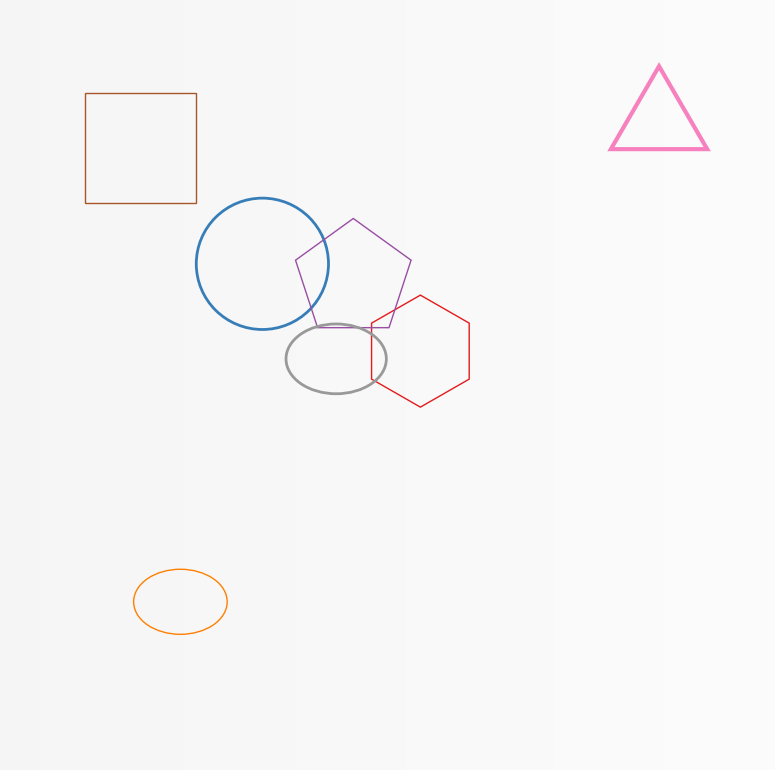[{"shape": "hexagon", "thickness": 0.5, "radius": 0.36, "center": [0.542, 0.544]}, {"shape": "circle", "thickness": 1, "radius": 0.43, "center": [0.339, 0.657]}, {"shape": "pentagon", "thickness": 0.5, "radius": 0.39, "center": [0.456, 0.638]}, {"shape": "oval", "thickness": 0.5, "radius": 0.3, "center": [0.233, 0.218]}, {"shape": "square", "thickness": 0.5, "radius": 0.36, "center": [0.181, 0.808]}, {"shape": "triangle", "thickness": 1.5, "radius": 0.36, "center": [0.85, 0.842]}, {"shape": "oval", "thickness": 1, "radius": 0.32, "center": [0.434, 0.534]}]